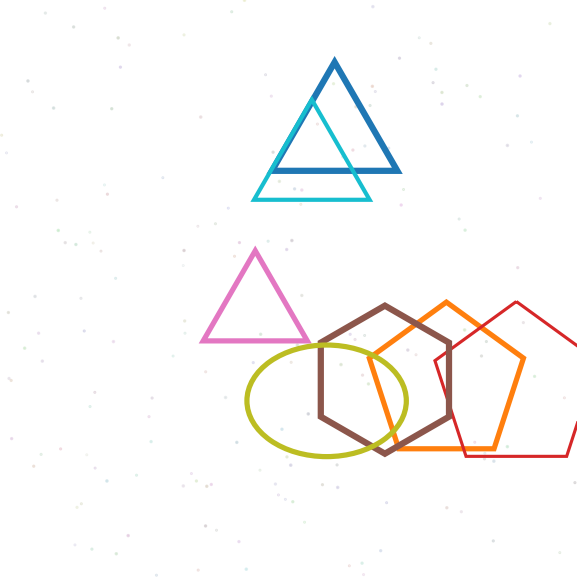[{"shape": "triangle", "thickness": 3, "radius": 0.63, "center": [0.579, 0.766]}, {"shape": "pentagon", "thickness": 2.5, "radius": 0.7, "center": [0.773, 0.336]}, {"shape": "pentagon", "thickness": 1.5, "radius": 0.74, "center": [0.894, 0.329]}, {"shape": "hexagon", "thickness": 3, "radius": 0.64, "center": [0.667, 0.342]}, {"shape": "triangle", "thickness": 2.5, "radius": 0.52, "center": [0.442, 0.461]}, {"shape": "oval", "thickness": 2.5, "radius": 0.69, "center": [0.566, 0.305]}, {"shape": "triangle", "thickness": 2, "radius": 0.58, "center": [0.54, 0.711]}]